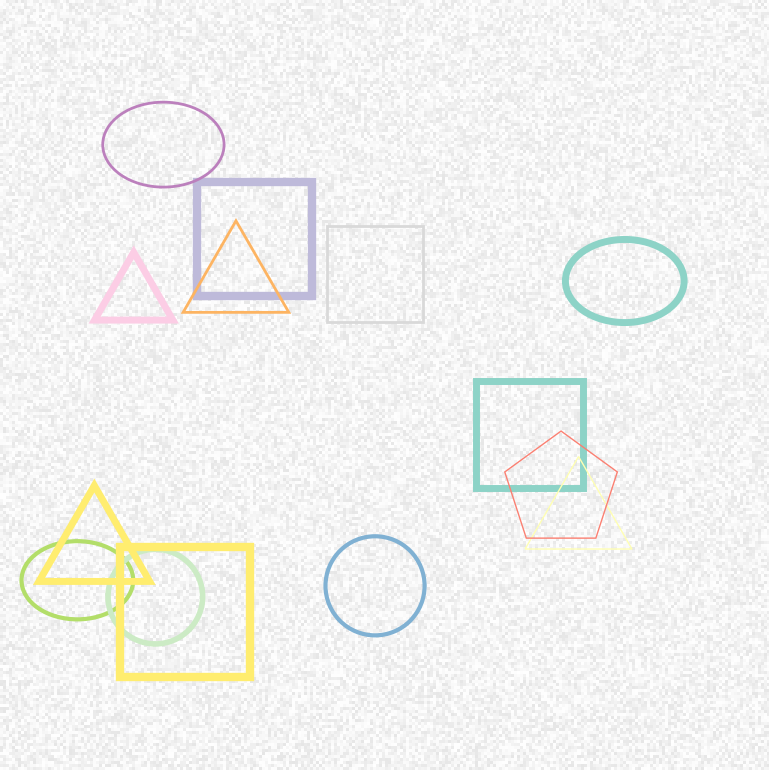[{"shape": "oval", "thickness": 2.5, "radius": 0.39, "center": [0.811, 0.635]}, {"shape": "square", "thickness": 2.5, "radius": 0.35, "center": [0.688, 0.435]}, {"shape": "triangle", "thickness": 0.5, "radius": 0.4, "center": [0.751, 0.327]}, {"shape": "square", "thickness": 3, "radius": 0.37, "center": [0.33, 0.69]}, {"shape": "pentagon", "thickness": 0.5, "radius": 0.38, "center": [0.729, 0.363]}, {"shape": "circle", "thickness": 1.5, "radius": 0.32, "center": [0.487, 0.239]}, {"shape": "triangle", "thickness": 1, "radius": 0.4, "center": [0.306, 0.634]}, {"shape": "oval", "thickness": 1.5, "radius": 0.36, "center": [0.1, 0.246]}, {"shape": "triangle", "thickness": 2.5, "radius": 0.29, "center": [0.174, 0.614]}, {"shape": "square", "thickness": 1, "radius": 0.31, "center": [0.487, 0.644]}, {"shape": "oval", "thickness": 1, "radius": 0.39, "center": [0.212, 0.812]}, {"shape": "circle", "thickness": 2, "radius": 0.31, "center": [0.202, 0.225]}, {"shape": "triangle", "thickness": 2.5, "radius": 0.42, "center": [0.123, 0.286]}, {"shape": "square", "thickness": 3, "radius": 0.42, "center": [0.24, 0.205]}]